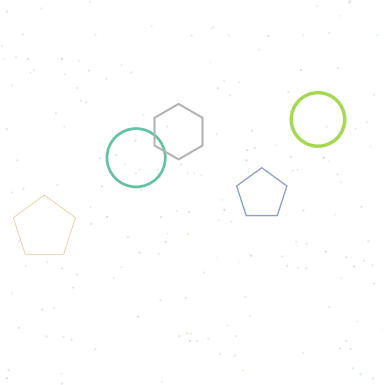[{"shape": "circle", "thickness": 2, "radius": 0.38, "center": [0.354, 0.59]}, {"shape": "pentagon", "thickness": 1, "radius": 0.34, "center": [0.68, 0.496]}, {"shape": "circle", "thickness": 2.5, "radius": 0.35, "center": [0.826, 0.69]}, {"shape": "pentagon", "thickness": 0.5, "radius": 0.42, "center": [0.115, 0.408]}, {"shape": "hexagon", "thickness": 1.5, "radius": 0.36, "center": [0.464, 0.658]}]